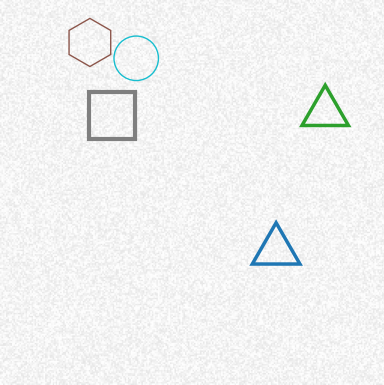[{"shape": "triangle", "thickness": 2.5, "radius": 0.36, "center": [0.717, 0.35]}, {"shape": "triangle", "thickness": 2.5, "radius": 0.35, "center": [0.845, 0.709]}, {"shape": "hexagon", "thickness": 1, "radius": 0.31, "center": [0.233, 0.89]}, {"shape": "square", "thickness": 3, "radius": 0.3, "center": [0.291, 0.701]}, {"shape": "circle", "thickness": 1, "radius": 0.29, "center": [0.354, 0.849]}]